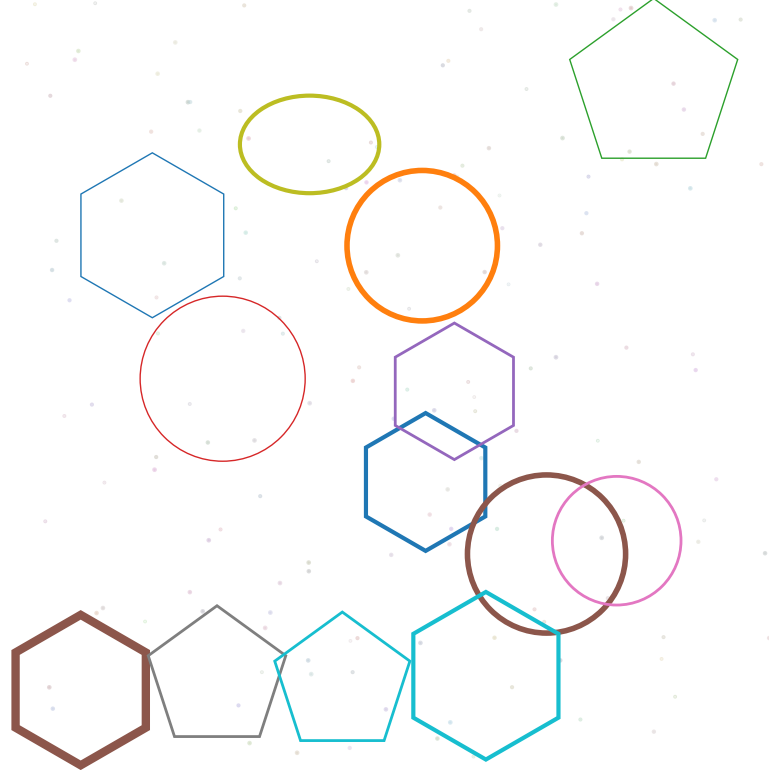[{"shape": "hexagon", "thickness": 0.5, "radius": 0.54, "center": [0.198, 0.694]}, {"shape": "hexagon", "thickness": 1.5, "radius": 0.45, "center": [0.553, 0.374]}, {"shape": "circle", "thickness": 2, "radius": 0.49, "center": [0.548, 0.681]}, {"shape": "pentagon", "thickness": 0.5, "radius": 0.57, "center": [0.849, 0.887]}, {"shape": "circle", "thickness": 0.5, "radius": 0.54, "center": [0.289, 0.508]}, {"shape": "hexagon", "thickness": 1, "radius": 0.44, "center": [0.59, 0.492]}, {"shape": "circle", "thickness": 2, "radius": 0.51, "center": [0.71, 0.281]}, {"shape": "hexagon", "thickness": 3, "radius": 0.49, "center": [0.105, 0.104]}, {"shape": "circle", "thickness": 1, "radius": 0.42, "center": [0.801, 0.298]}, {"shape": "pentagon", "thickness": 1, "radius": 0.47, "center": [0.282, 0.119]}, {"shape": "oval", "thickness": 1.5, "radius": 0.45, "center": [0.402, 0.812]}, {"shape": "pentagon", "thickness": 1, "radius": 0.46, "center": [0.445, 0.113]}, {"shape": "hexagon", "thickness": 1.5, "radius": 0.54, "center": [0.631, 0.122]}]